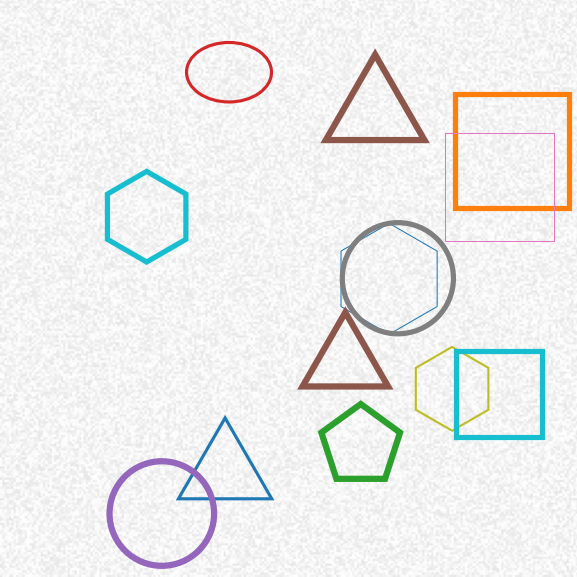[{"shape": "triangle", "thickness": 1.5, "radius": 0.47, "center": [0.39, 0.182]}, {"shape": "hexagon", "thickness": 0.5, "radius": 0.48, "center": [0.674, 0.516]}, {"shape": "square", "thickness": 2.5, "radius": 0.5, "center": [0.887, 0.738]}, {"shape": "pentagon", "thickness": 3, "radius": 0.36, "center": [0.625, 0.228]}, {"shape": "oval", "thickness": 1.5, "radius": 0.37, "center": [0.397, 0.874]}, {"shape": "circle", "thickness": 3, "radius": 0.45, "center": [0.28, 0.11]}, {"shape": "triangle", "thickness": 3, "radius": 0.43, "center": [0.598, 0.373]}, {"shape": "triangle", "thickness": 3, "radius": 0.49, "center": [0.65, 0.806]}, {"shape": "square", "thickness": 0.5, "radius": 0.47, "center": [0.866, 0.675]}, {"shape": "circle", "thickness": 2.5, "radius": 0.48, "center": [0.689, 0.517]}, {"shape": "hexagon", "thickness": 1, "radius": 0.36, "center": [0.783, 0.326]}, {"shape": "square", "thickness": 2.5, "radius": 0.37, "center": [0.864, 0.317]}, {"shape": "hexagon", "thickness": 2.5, "radius": 0.39, "center": [0.254, 0.624]}]